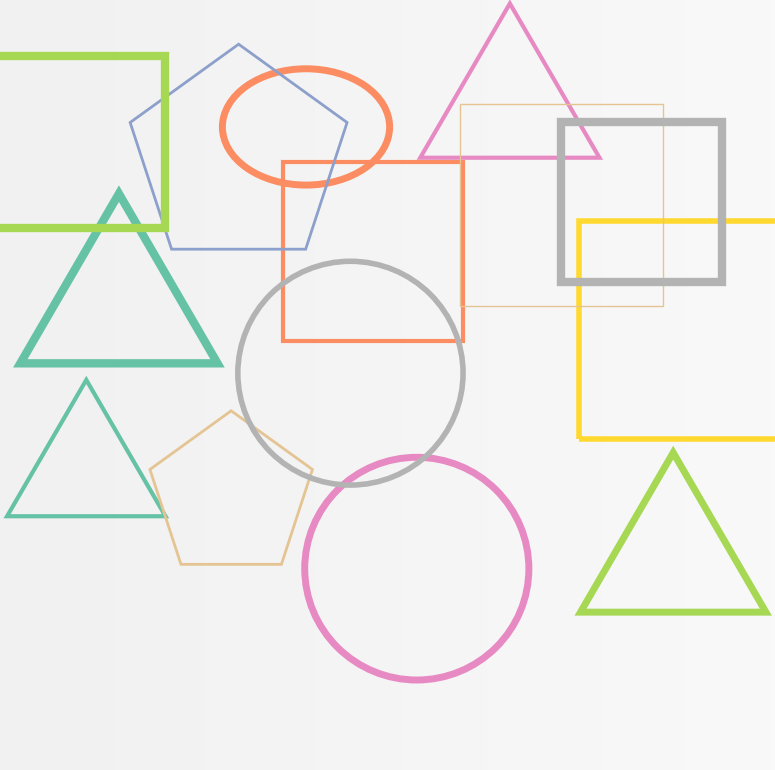[{"shape": "triangle", "thickness": 3, "radius": 0.73, "center": [0.153, 0.602]}, {"shape": "triangle", "thickness": 1.5, "radius": 0.59, "center": [0.111, 0.389]}, {"shape": "oval", "thickness": 2.5, "radius": 0.54, "center": [0.395, 0.835]}, {"shape": "square", "thickness": 1.5, "radius": 0.58, "center": [0.481, 0.674]}, {"shape": "pentagon", "thickness": 1, "radius": 0.74, "center": [0.308, 0.795]}, {"shape": "triangle", "thickness": 1.5, "radius": 0.67, "center": [0.658, 0.862]}, {"shape": "circle", "thickness": 2.5, "radius": 0.72, "center": [0.538, 0.261]}, {"shape": "triangle", "thickness": 2.5, "radius": 0.69, "center": [0.869, 0.274]}, {"shape": "square", "thickness": 3, "radius": 0.56, "center": [0.101, 0.815]}, {"shape": "square", "thickness": 2, "radius": 0.71, "center": [0.888, 0.572]}, {"shape": "pentagon", "thickness": 1, "radius": 0.55, "center": [0.298, 0.356]}, {"shape": "square", "thickness": 0.5, "radius": 0.66, "center": [0.724, 0.734]}, {"shape": "circle", "thickness": 2, "radius": 0.73, "center": [0.452, 0.515]}, {"shape": "square", "thickness": 3, "radius": 0.52, "center": [0.828, 0.737]}]